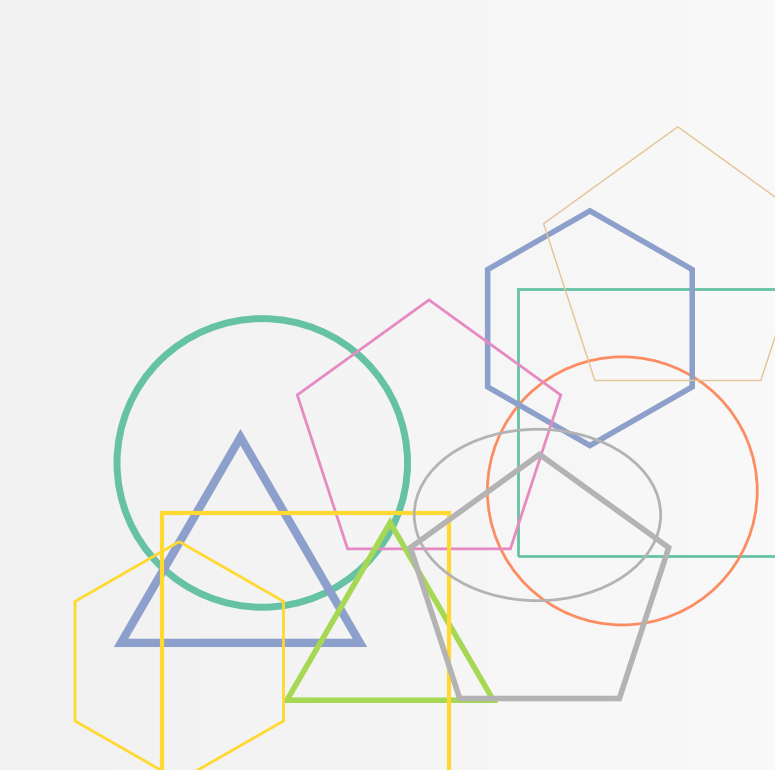[{"shape": "circle", "thickness": 2.5, "radius": 0.94, "center": [0.338, 0.399]}, {"shape": "square", "thickness": 1, "radius": 0.87, "center": [0.842, 0.452]}, {"shape": "circle", "thickness": 1, "radius": 0.87, "center": [0.803, 0.362]}, {"shape": "hexagon", "thickness": 2, "radius": 0.76, "center": [0.761, 0.574]}, {"shape": "triangle", "thickness": 3, "radius": 0.89, "center": [0.31, 0.254]}, {"shape": "pentagon", "thickness": 1, "radius": 0.89, "center": [0.554, 0.432]}, {"shape": "triangle", "thickness": 2, "radius": 0.77, "center": [0.503, 0.168]}, {"shape": "square", "thickness": 1.5, "radius": 0.93, "center": [0.394, 0.149]}, {"shape": "hexagon", "thickness": 1, "radius": 0.78, "center": [0.231, 0.141]}, {"shape": "pentagon", "thickness": 0.5, "radius": 0.91, "center": [0.875, 0.653]}, {"shape": "pentagon", "thickness": 2, "radius": 0.88, "center": [0.696, 0.235]}, {"shape": "oval", "thickness": 1, "radius": 0.79, "center": [0.693, 0.331]}]